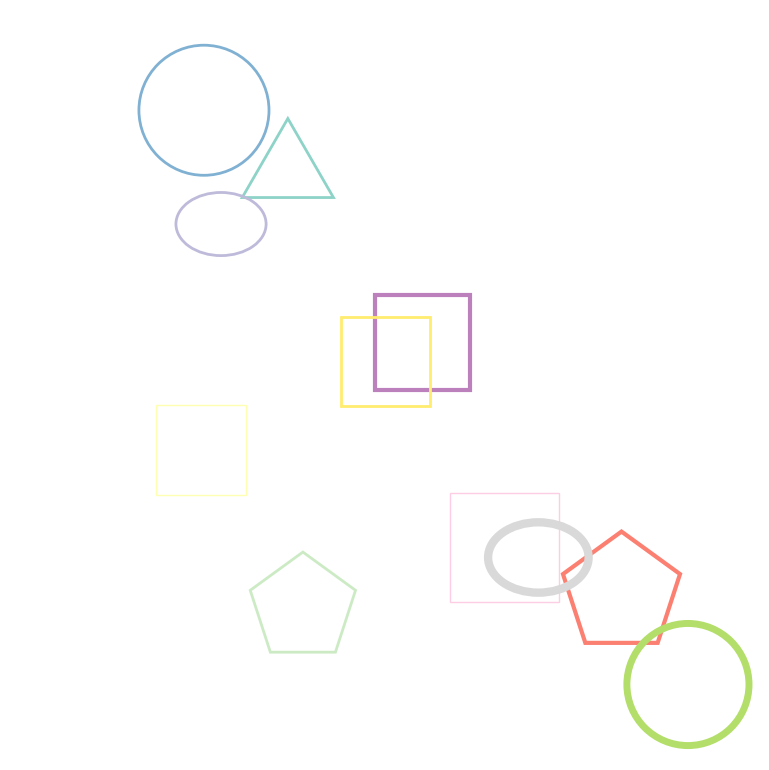[{"shape": "triangle", "thickness": 1, "radius": 0.34, "center": [0.374, 0.778]}, {"shape": "square", "thickness": 0.5, "radius": 0.29, "center": [0.261, 0.416]}, {"shape": "oval", "thickness": 1, "radius": 0.29, "center": [0.287, 0.709]}, {"shape": "pentagon", "thickness": 1.5, "radius": 0.4, "center": [0.807, 0.23]}, {"shape": "circle", "thickness": 1, "radius": 0.42, "center": [0.265, 0.857]}, {"shape": "circle", "thickness": 2.5, "radius": 0.4, "center": [0.893, 0.111]}, {"shape": "square", "thickness": 0.5, "radius": 0.36, "center": [0.655, 0.289]}, {"shape": "oval", "thickness": 3, "radius": 0.33, "center": [0.699, 0.276]}, {"shape": "square", "thickness": 1.5, "radius": 0.31, "center": [0.548, 0.555]}, {"shape": "pentagon", "thickness": 1, "radius": 0.36, "center": [0.393, 0.211]}, {"shape": "square", "thickness": 1, "radius": 0.29, "center": [0.501, 0.531]}]